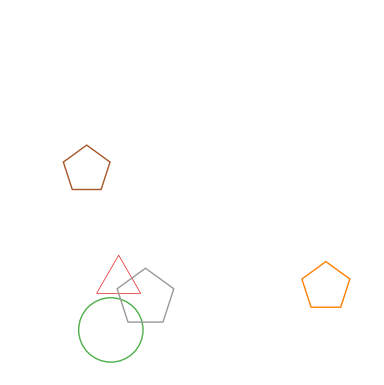[{"shape": "triangle", "thickness": 0.5, "radius": 0.33, "center": [0.308, 0.271]}, {"shape": "circle", "thickness": 1, "radius": 0.42, "center": [0.288, 0.143]}, {"shape": "pentagon", "thickness": 1, "radius": 0.33, "center": [0.846, 0.255]}, {"shape": "pentagon", "thickness": 1, "radius": 0.32, "center": [0.225, 0.559]}, {"shape": "pentagon", "thickness": 1, "radius": 0.39, "center": [0.378, 0.226]}]